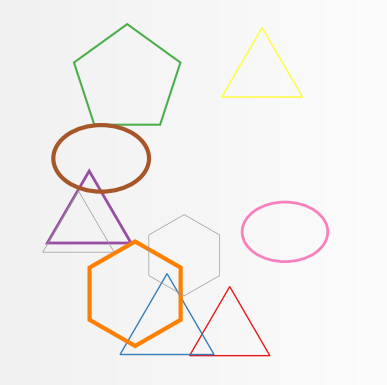[{"shape": "triangle", "thickness": 1, "radius": 0.6, "center": [0.593, 0.136]}, {"shape": "triangle", "thickness": 1, "radius": 0.7, "center": [0.431, 0.149]}, {"shape": "pentagon", "thickness": 1.5, "radius": 0.72, "center": [0.328, 0.793]}, {"shape": "triangle", "thickness": 2, "radius": 0.62, "center": [0.23, 0.431]}, {"shape": "hexagon", "thickness": 3, "radius": 0.68, "center": [0.349, 0.237]}, {"shape": "triangle", "thickness": 1, "radius": 0.6, "center": [0.677, 0.808]}, {"shape": "oval", "thickness": 3, "radius": 0.62, "center": [0.261, 0.589]}, {"shape": "oval", "thickness": 2, "radius": 0.55, "center": [0.735, 0.398]}, {"shape": "triangle", "thickness": 0.5, "radius": 0.53, "center": [0.202, 0.398]}, {"shape": "hexagon", "thickness": 0.5, "radius": 0.53, "center": [0.475, 0.337]}]